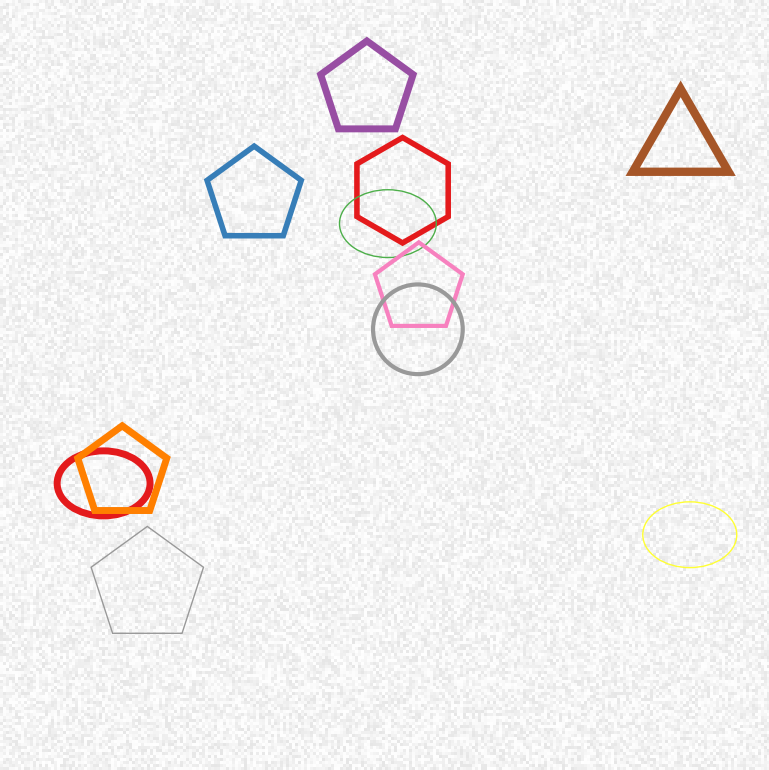[{"shape": "oval", "thickness": 2.5, "radius": 0.3, "center": [0.135, 0.372]}, {"shape": "hexagon", "thickness": 2, "radius": 0.34, "center": [0.523, 0.753]}, {"shape": "pentagon", "thickness": 2, "radius": 0.32, "center": [0.33, 0.746]}, {"shape": "oval", "thickness": 0.5, "radius": 0.31, "center": [0.504, 0.71]}, {"shape": "pentagon", "thickness": 2.5, "radius": 0.32, "center": [0.476, 0.884]}, {"shape": "pentagon", "thickness": 2.5, "radius": 0.3, "center": [0.159, 0.386]}, {"shape": "oval", "thickness": 0.5, "radius": 0.31, "center": [0.896, 0.306]}, {"shape": "triangle", "thickness": 3, "radius": 0.36, "center": [0.884, 0.813]}, {"shape": "pentagon", "thickness": 1.5, "radius": 0.3, "center": [0.544, 0.625]}, {"shape": "pentagon", "thickness": 0.5, "radius": 0.38, "center": [0.191, 0.24]}, {"shape": "circle", "thickness": 1.5, "radius": 0.29, "center": [0.543, 0.572]}]